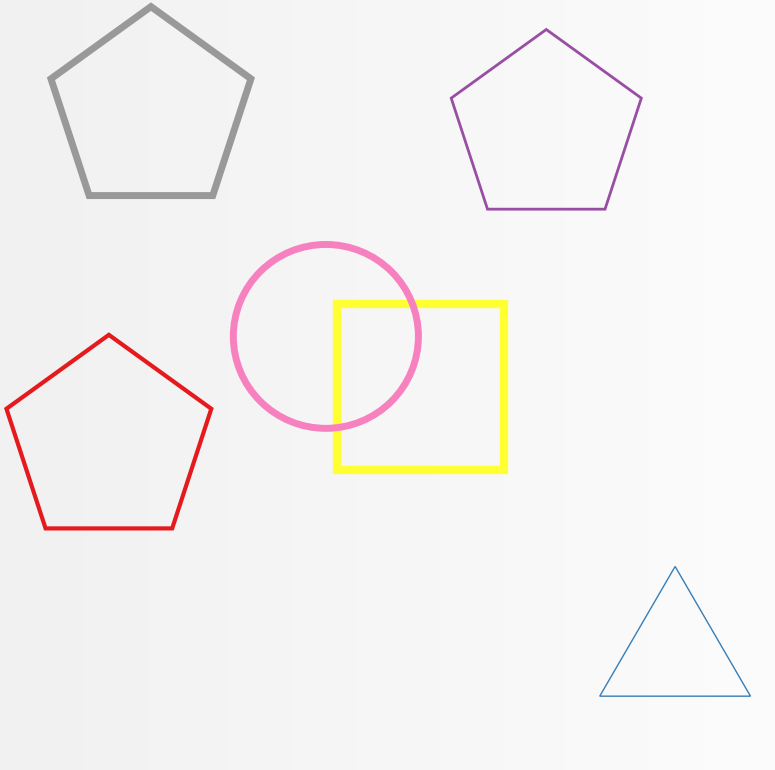[{"shape": "pentagon", "thickness": 1.5, "radius": 0.69, "center": [0.14, 0.426]}, {"shape": "triangle", "thickness": 0.5, "radius": 0.56, "center": [0.871, 0.152]}, {"shape": "pentagon", "thickness": 1, "radius": 0.64, "center": [0.705, 0.833]}, {"shape": "square", "thickness": 3, "radius": 0.54, "center": [0.543, 0.497]}, {"shape": "circle", "thickness": 2.5, "radius": 0.6, "center": [0.42, 0.563]}, {"shape": "pentagon", "thickness": 2.5, "radius": 0.68, "center": [0.195, 0.856]}]